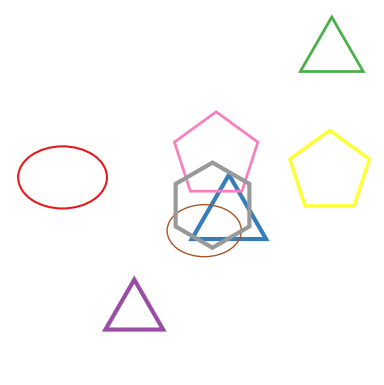[{"shape": "oval", "thickness": 1.5, "radius": 0.58, "center": [0.162, 0.539]}, {"shape": "triangle", "thickness": 3, "radius": 0.56, "center": [0.595, 0.435]}, {"shape": "triangle", "thickness": 2, "radius": 0.47, "center": [0.862, 0.861]}, {"shape": "triangle", "thickness": 3, "radius": 0.43, "center": [0.349, 0.187]}, {"shape": "pentagon", "thickness": 2.5, "radius": 0.54, "center": [0.856, 0.553]}, {"shape": "oval", "thickness": 1, "radius": 0.48, "center": [0.53, 0.401]}, {"shape": "pentagon", "thickness": 2, "radius": 0.57, "center": [0.561, 0.596]}, {"shape": "hexagon", "thickness": 3, "radius": 0.55, "center": [0.552, 0.467]}]